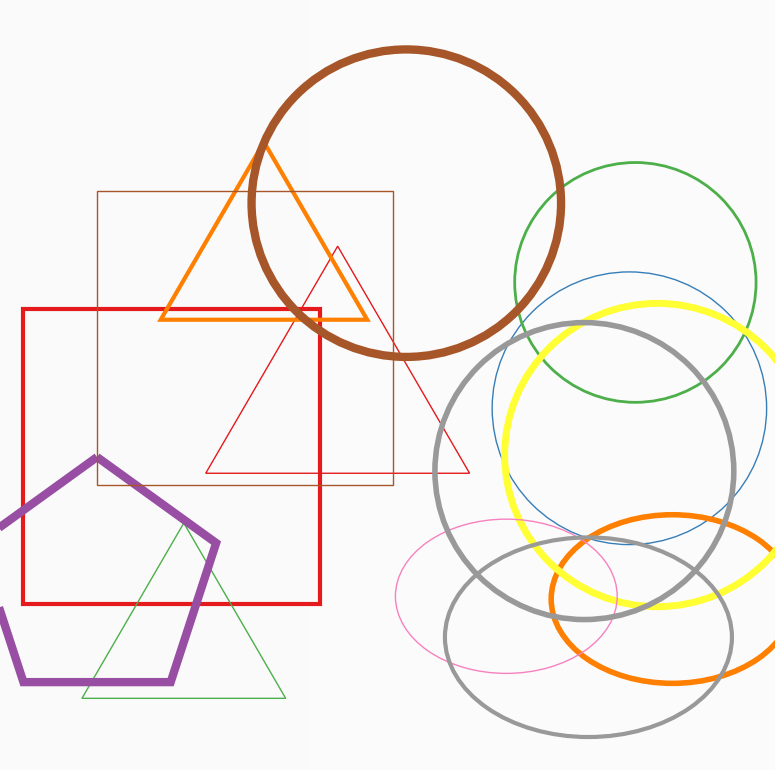[{"shape": "triangle", "thickness": 0.5, "radius": 0.98, "center": [0.436, 0.484]}, {"shape": "square", "thickness": 1.5, "radius": 0.96, "center": [0.221, 0.407]}, {"shape": "circle", "thickness": 0.5, "radius": 0.89, "center": [0.812, 0.47]}, {"shape": "circle", "thickness": 1, "radius": 0.78, "center": [0.82, 0.633]}, {"shape": "triangle", "thickness": 0.5, "radius": 0.76, "center": [0.237, 0.169]}, {"shape": "pentagon", "thickness": 3, "radius": 0.81, "center": [0.125, 0.245]}, {"shape": "oval", "thickness": 2, "radius": 0.78, "center": [0.868, 0.222]}, {"shape": "triangle", "thickness": 1.5, "radius": 0.77, "center": [0.341, 0.662]}, {"shape": "circle", "thickness": 2.5, "radius": 0.98, "center": [0.848, 0.409]}, {"shape": "square", "thickness": 0.5, "radius": 0.96, "center": [0.316, 0.561]}, {"shape": "circle", "thickness": 3, "radius": 1.0, "center": [0.524, 0.736]}, {"shape": "oval", "thickness": 0.5, "radius": 0.72, "center": [0.653, 0.226]}, {"shape": "circle", "thickness": 2, "radius": 0.96, "center": [0.754, 0.388]}, {"shape": "oval", "thickness": 1.5, "radius": 0.93, "center": [0.759, 0.172]}]